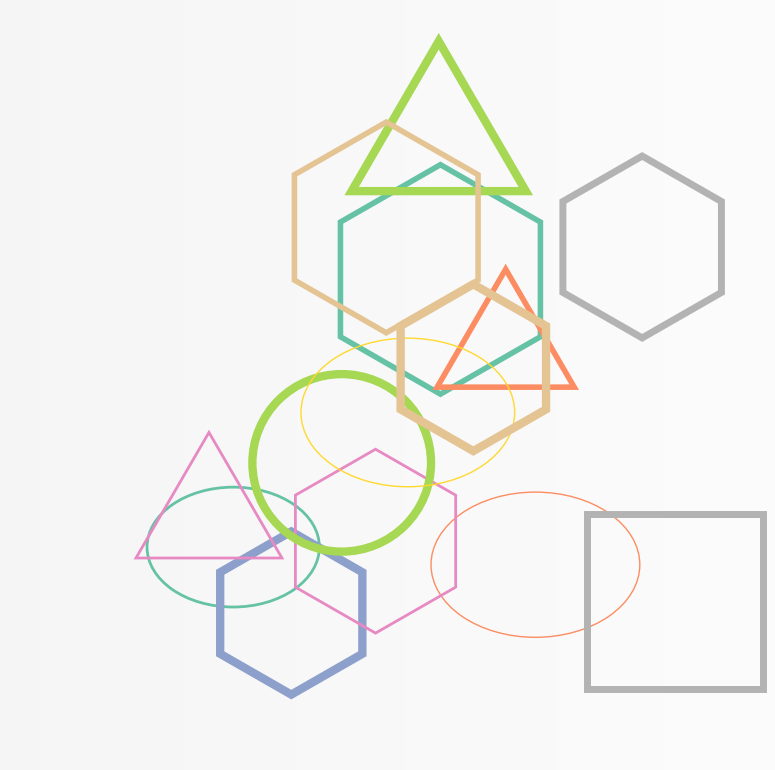[{"shape": "oval", "thickness": 1, "radius": 0.56, "center": [0.301, 0.289]}, {"shape": "hexagon", "thickness": 2, "radius": 0.74, "center": [0.568, 0.637]}, {"shape": "triangle", "thickness": 2, "radius": 0.51, "center": [0.652, 0.548]}, {"shape": "oval", "thickness": 0.5, "radius": 0.67, "center": [0.691, 0.267]}, {"shape": "hexagon", "thickness": 3, "radius": 0.53, "center": [0.376, 0.204]}, {"shape": "triangle", "thickness": 1, "radius": 0.54, "center": [0.27, 0.33]}, {"shape": "hexagon", "thickness": 1, "radius": 0.6, "center": [0.485, 0.297]}, {"shape": "circle", "thickness": 3, "radius": 0.58, "center": [0.441, 0.399]}, {"shape": "triangle", "thickness": 3, "radius": 0.65, "center": [0.566, 0.817]}, {"shape": "oval", "thickness": 0.5, "radius": 0.69, "center": [0.526, 0.464]}, {"shape": "hexagon", "thickness": 3, "radius": 0.54, "center": [0.611, 0.523]}, {"shape": "hexagon", "thickness": 2, "radius": 0.68, "center": [0.498, 0.705]}, {"shape": "square", "thickness": 2.5, "radius": 0.57, "center": [0.871, 0.219]}, {"shape": "hexagon", "thickness": 2.5, "radius": 0.59, "center": [0.829, 0.679]}]